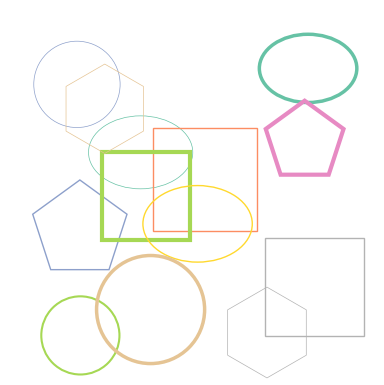[{"shape": "oval", "thickness": 0.5, "radius": 0.68, "center": [0.365, 0.604]}, {"shape": "oval", "thickness": 2.5, "radius": 0.63, "center": [0.8, 0.822]}, {"shape": "square", "thickness": 1, "radius": 0.67, "center": [0.532, 0.534]}, {"shape": "circle", "thickness": 0.5, "radius": 0.56, "center": [0.2, 0.781]}, {"shape": "pentagon", "thickness": 1, "radius": 0.64, "center": [0.207, 0.404]}, {"shape": "pentagon", "thickness": 3, "radius": 0.53, "center": [0.791, 0.632]}, {"shape": "circle", "thickness": 1.5, "radius": 0.51, "center": [0.209, 0.129]}, {"shape": "square", "thickness": 3, "radius": 0.57, "center": [0.378, 0.49]}, {"shape": "oval", "thickness": 1, "radius": 0.71, "center": [0.513, 0.419]}, {"shape": "hexagon", "thickness": 0.5, "radius": 0.58, "center": [0.272, 0.718]}, {"shape": "circle", "thickness": 2.5, "radius": 0.7, "center": [0.391, 0.196]}, {"shape": "square", "thickness": 1, "radius": 0.64, "center": [0.817, 0.255]}, {"shape": "hexagon", "thickness": 0.5, "radius": 0.59, "center": [0.693, 0.136]}]